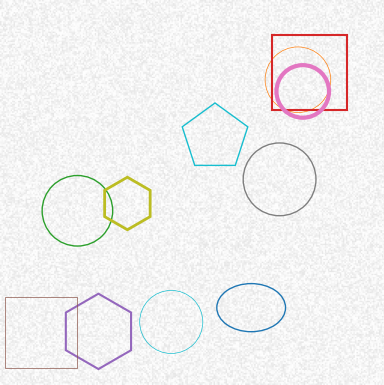[{"shape": "oval", "thickness": 1, "radius": 0.45, "center": [0.652, 0.201]}, {"shape": "circle", "thickness": 0.5, "radius": 0.43, "center": [0.774, 0.793]}, {"shape": "circle", "thickness": 1, "radius": 0.46, "center": [0.201, 0.453]}, {"shape": "square", "thickness": 1.5, "radius": 0.49, "center": [0.803, 0.813]}, {"shape": "hexagon", "thickness": 1.5, "radius": 0.49, "center": [0.256, 0.139]}, {"shape": "square", "thickness": 0.5, "radius": 0.47, "center": [0.106, 0.137]}, {"shape": "circle", "thickness": 3, "radius": 0.34, "center": [0.786, 0.763]}, {"shape": "circle", "thickness": 1, "radius": 0.47, "center": [0.726, 0.534]}, {"shape": "hexagon", "thickness": 2, "radius": 0.34, "center": [0.331, 0.471]}, {"shape": "pentagon", "thickness": 1, "radius": 0.45, "center": [0.558, 0.643]}, {"shape": "circle", "thickness": 0.5, "radius": 0.41, "center": [0.445, 0.164]}]